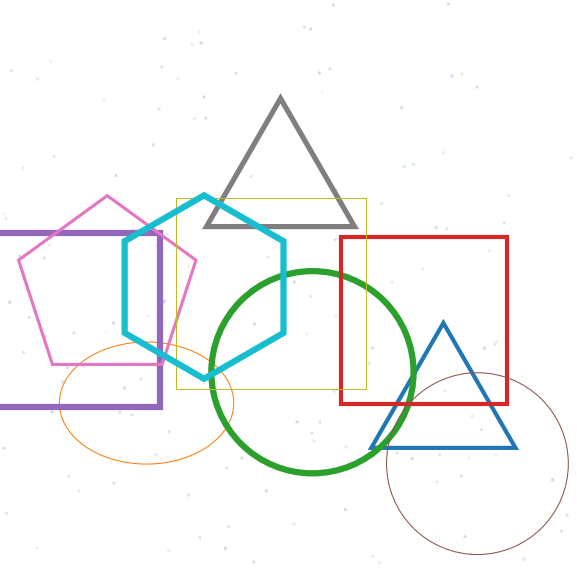[{"shape": "triangle", "thickness": 2, "radius": 0.72, "center": [0.768, 0.296]}, {"shape": "oval", "thickness": 0.5, "radius": 0.75, "center": [0.254, 0.301]}, {"shape": "circle", "thickness": 3, "radius": 0.88, "center": [0.541, 0.355]}, {"shape": "square", "thickness": 2, "radius": 0.72, "center": [0.734, 0.444]}, {"shape": "square", "thickness": 3, "radius": 0.75, "center": [0.127, 0.445]}, {"shape": "circle", "thickness": 0.5, "radius": 0.79, "center": [0.827, 0.196]}, {"shape": "pentagon", "thickness": 1.5, "radius": 0.81, "center": [0.186, 0.499]}, {"shape": "triangle", "thickness": 2.5, "radius": 0.74, "center": [0.486, 0.681]}, {"shape": "square", "thickness": 0.5, "radius": 0.82, "center": [0.469, 0.491]}, {"shape": "hexagon", "thickness": 3, "radius": 0.79, "center": [0.353, 0.502]}]